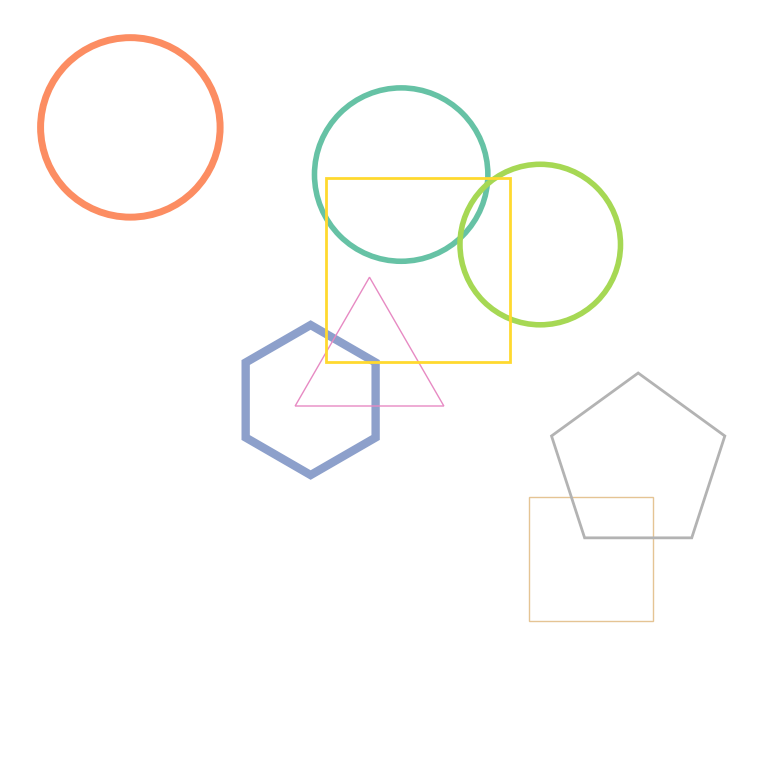[{"shape": "circle", "thickness": 2, "radius": 0.56, "center": [0.521, 0.773]}, {"shape": "circle", "thickness": 2.5, "radius": 0.58, "center": [0.169, 0.835]}, {"shape": "hexagon", "thickness": 3, "radius": 0.49, "center": [0.403, 0.48]}, {"shape": "triangle", "thickness": 0.5, "radius": 0.56, "center": [0.48, 0.528]}, {"shape": "circle", "thickness": 2, "radius": 0.52, "center": [0.702, 0.682]}, {"shape": "square", "thickness": 1, "radius": 0.6, "center": [0.543, 0.649]}, {"shape": "square", "thickness": 0.5, "radius": 0.4, "center": [0.768, 0.275]}, {"shape": "pentagon", "thickness": 1, "radius": 0.59, "center": [0.829, 0.397]}]